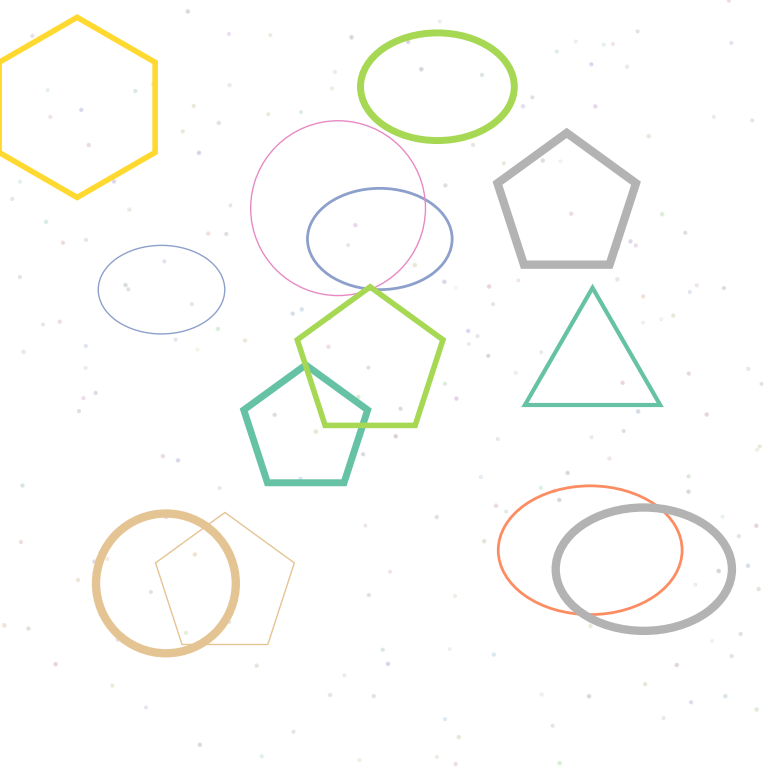[{"shape": "triangle", "thickness": 1.5, "radius": 0.51, "center": [0.77, 0.525]}, {"shape": "pentagon", "thickness": 2.5, "radius": 0.42, "center": [0.397, 0.441]}, {"shape": "oval", "thickness": 1, "radius": 0.6, "center": [0.766, 0.285]}, {"shape": "oval", "thickness": 0.5, "radius": 0.41, "center": [0.21, 0.624]}, {"shape": "oval", "thickness": 1, "radius": 0.47, "center": [0.493, 0.69]}, {"shape": "circle", "thickness": 0.5, "radius": 0.57, "center": [0.439, 0.73]}, {"shape": "pentagon", "thickness": 2, "radius": 0.5, "center": [0.481, 0.528]}, {"shape": "oval", "thickness": 2.5, "radius": 0.5, "center": [0.568, 0.887]}, {"shape": "hexagon", "thickness": 2, "radius": 0.58, "center": [0.1, 0.861]}, {"shape": "circle", "thickness": 3, "radius": 0.45, "center": [0.215, 0.242]}, {"shape": "pentagon", "thickness": 0.5, "radius": 0.47, "center": [0.292, 0.24]}, {"shape": "oval", "thickness": 3, "radius": 0.57, "center": [0.836, 0.261]}, {"shape": "pentagon", "thickness": 3, "radius": 0.47, "center": [0.736, 0.733]}]